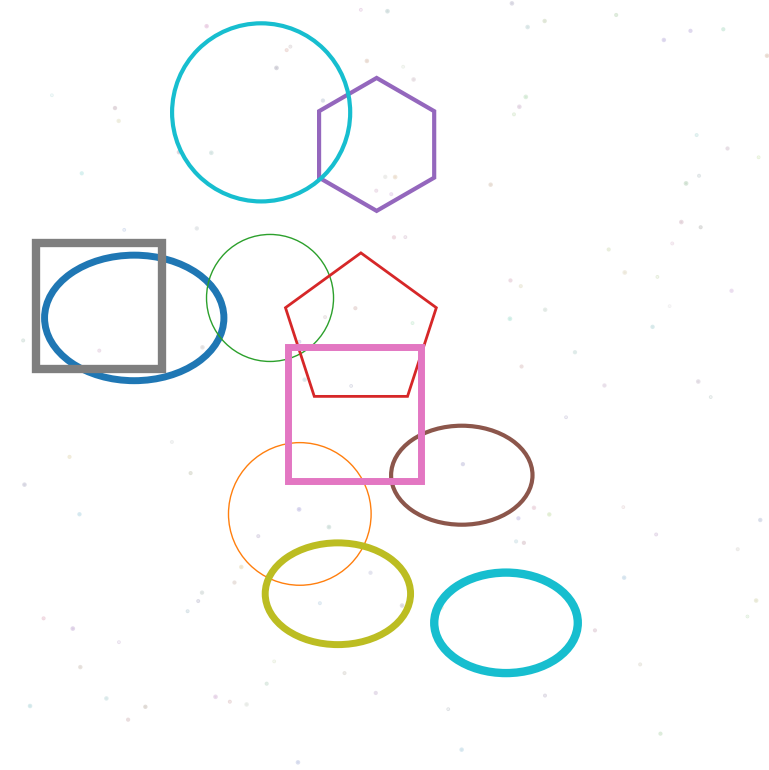[{"shape": "oval", "thickness": 2.5, "radius": 0.58, "center": [0.174, 0.587]}, {"shape": "circle", "thickness": 0.5, "radius": 0.46, "center": [0.389, 0.333]}, {"shape": "circle", "thickness": 0.5, "radius": 0.41, "center": [0.351, 0.613]}, {"shape": "pentagon", "thickness": 1, "radius": 0.52, "center": [0.469, 0.569]}, {"shape": "hexagon", "thickness": 1.5, "radius": 0.43, "center": [0.489, 0.812]}, {"shape": "oval", "thickness": 1.5, "radius": 0.46, "center": [0.6, 0.383]}, {"shape": "square", "thickness": 2.5, "radius": 0.43, "center": [0.461, 0.462]}, {"shape": "square", "thickness": 3, "radius": 0.41, "center": [0.129, 0.603]}, {"shape": "oval", "thickness": 2.5, "radius": 0.47, "center": [0.439, 0.229]}, {"shape": "oval", "thickness": 3, "radius": 0.47, "center": [0.657, 0.191]}, {"shape": "circle", "thickness": 1.5, "radius": 0.58, "center": [0.339, 0.854]}]